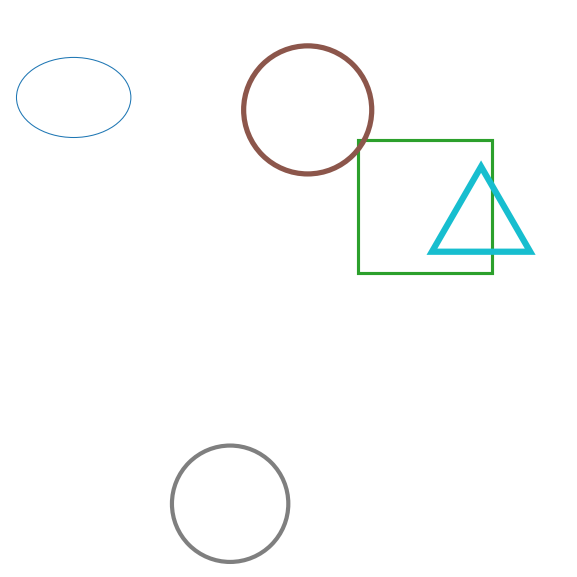[{"shape": "oval", "thickness": 0.5, "radius": 0.5, "center": [0.128, 0.83]}, {"shape": "square", "thickness": 1.5, "radius": 0.58, "center": [0.736, 0.642]}, {"shape": "circle", "thickness": 2.5, "radius": 0.55, "center": [0.533, 0.809]}, {"shape": "circle", "thickness": 2, "radius": 0.5, "center": [0.398, 0.127]}, {"shape": "triangle", "thickness": 3, "radius": 0.49, "center": [0.833, 0.612]}]